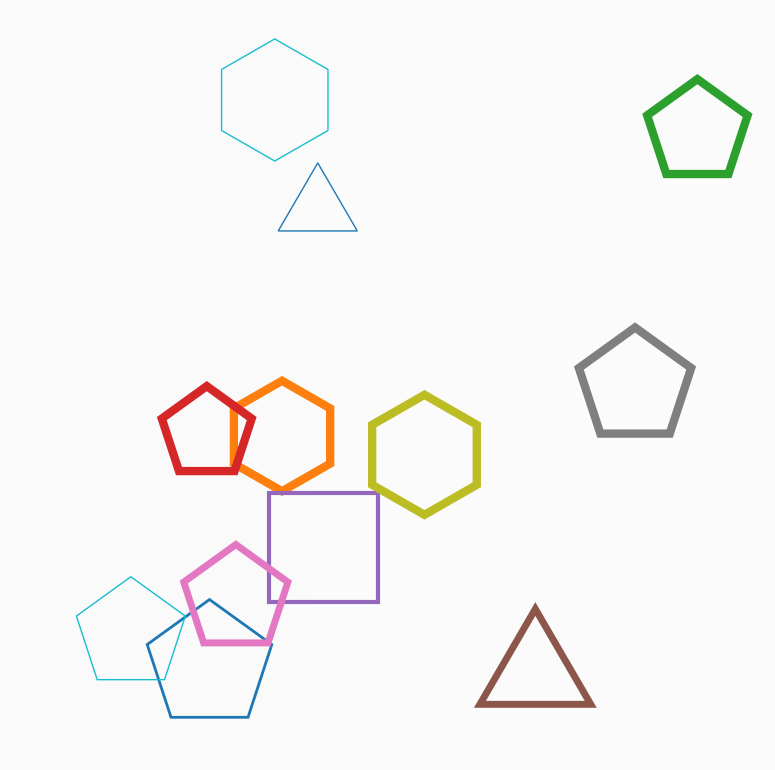[{"shape": "pentagon", "thickness": 1, "radius": 0.42, "center": [0.27, 0.137]}, {"shape": "triangle", "thickness": 0.5, "radius": 0.29, "center": [0.41, 0.73]}, {"shape": "hexagon", "thickness": 3, "radius": 0.36, "center": [0.364, 0.434]}, {"shape": "pentagon", "thickness": 3, "radius": 0.34, "center": [0.9, 0.829]}, {"shape": "pentagon", "thickness": 3, "radius": 0.3, "center": [0.267, 0.438]}, {"shape": "square", "thickness": 1.5, "radius": 0.35, "center": [0.417, 0.289]}, {"shape": "triangle", "thickness": 2.5, "radius": 0.41, "center": [0.691, 0.127]}, {"shape": "pentagon", "thickness": 2.5, "radius": 0.35, "center": [0.304, 0.222]}, {"shape": "pentagon", "thickness": 3, "radius": 0.38, "center": [0.819, 0.499]}, {"shape": "hexagon", "thickness": 3, "radius": 0.39, "center": [0.548, 0.409]}, {"shape": "pentagon", "thickness": 0.5, "radius": 0.37, "center": [0.169, 0.177]}, {"shape": "hexagon", "thickness": 0.5, "radius": 0.4, "center": [0.355, 0.87]}]